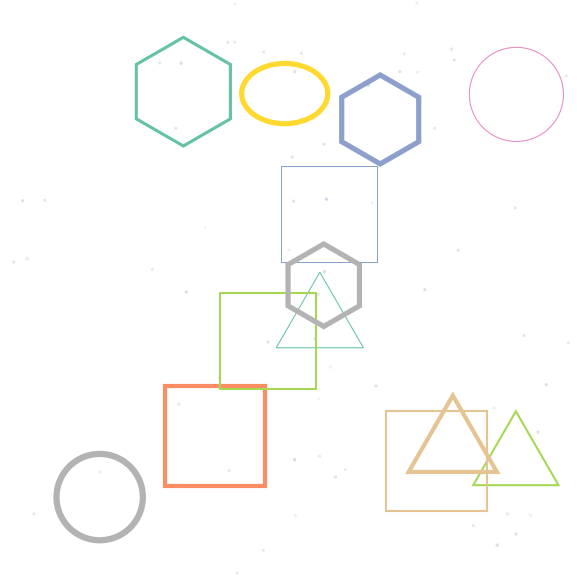[{"shape": "triangle", "thickness": 0.5, "radius": 0.44, "center": [0.554, 0.441]}, {"shape": "hexagon", "thickness": 1.5, "radius": 0.47, "center": [0.317, 0.84]}, {"shape": "square", "thickness": 2, "radius": 0.43, "center": [0.372, 0.244]}, {"shape": "hexagon", "thickness": 2.5, "radius": 0.39, "center": [0.658, 0.792]}, {"shape": "square", "thickness": 0.5, "radius": 0.42, "center": [0.57, 0.628]}, {"shape": "circle", "thickness": 0.5, "radius": 0.41, "center": [0.894, 0.836]}, {"shape": "square", "thickness": 1, "radius": 0.41, "center": [0.464, 0.409]}, {"shape": "triangle", "thickness": 1, "radius": 0.43, "center": [0.893, 0.202]}, {"shape": "oval", "thickness": 2.5, "radius": 0.37, "center": [0.493, 0.837]}, {"shape": "square", "thickness": 1, "radius": 0.43, "center": [0.756, 0.2]}, {"shape": "triangle", "thickness": 2, "radius": 0.44, "center": [0.784, 0.226]}, {"shape": "hexagon", "thickness": 2.5, "radius": 0.36, "center": [0.561, 0.505]}, {"shape": "circle", "thickness": 3, "radius": 0.37, "center": [0.173, 0.138]}]